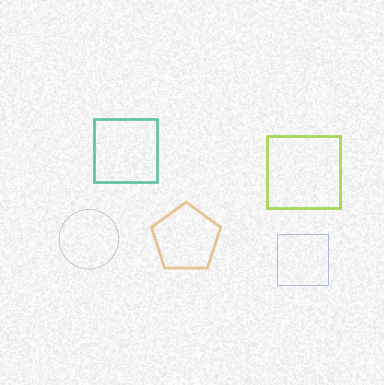[{"shape": "square", "thickness": 2, "radius": 0.4, "center": [0.326, 0.609]}, {"shape": "square", "thickness": 0.5, "radius": 0.33, "center": [0.786, 0.326]}, {"shape": "square", "thickness": 2, "radius": 0.47, "center": [0.789, 0.553]}, {"shape": "pentagon", "thickness": 2, "radius": 0.47, "center": [0.483, 0.38]}, {"shape": "circle", "thickness": 0.5, "radius": 0.39, "center": [0.231, 0.379]}]